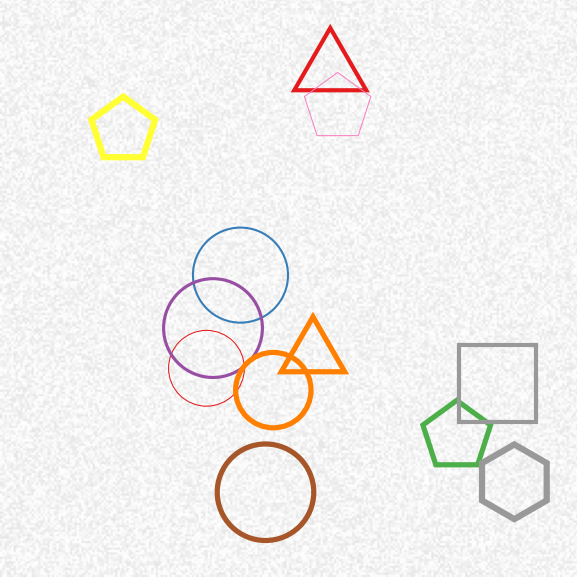[{"shape": "triangle", "thickness": 2, "radius": 0.36, "center": [0.572, 0.879]}, {"shape": "circle", "thickness": 0.5, "radius": 0.33, "center": [0.358, 0.361]}, {"shape": "circle", "thickness": 1, "radius": 0.41, "center": [0.416, 0.523]}, {"shape": "pentagon", "thickness": 2.5, "radius": 0.31, "center": [0.791, 0.244]}, {"shape": "circle", "thickness": 1.5, "radius": 0.43, "center": [0.369, 0.431]}, {"shape": "triangle", "thickness": 2.5, "radius": 0.32, "center": [0.542, 0.387]}, {"shape": "circle", "thickness": 2.5, "radius": 0.33, "center": [0.473, 0.324]}, {"shape": "pentagon", "thickness": 3, "radius": 0.29, "center": [0.213, 0.774]}, {"shape": "circle", "thickness": 2.5, "radius": 0.42, "center": [0.46, 0.147]}, {"shape": "pentagon", "thickness": 0.5, "radius": 0.3, "center": [0.585, 0.813]}, {"shape": "square", "thickness": 2, "radius": 0.33, "center": [0.862, 0.335]}, {"shape": "hexagon", "thickness": 3, "radius": 0.32, "center": [0.891, 0.165]}]